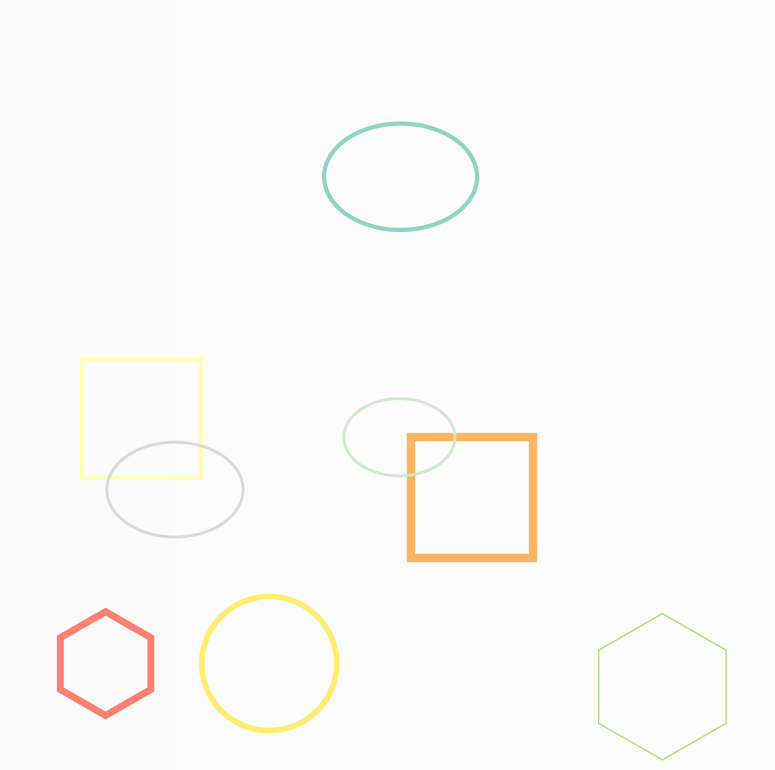[{"shape": "oval", "thickness": 1.5, "radius": 0.49, "center": [0.517, 0.77]}, {"shape": "square", "thickness": 1.5, "radius": 0.38, "center": [0.183, 0.455]}, {"shape": "hexagon", "thickness": 2.5, "radius": 0.34, "center": [0.136, 0.138]}, {"shape": "square", "thickness": 3, "radius": 0.39, "center": [0.609, 0.354]}, {"shape": "hexagon", "thickness": 0.5, "radius": 0.47, "center": [0.855, 0.108]}, {"shape": "oval", "thickness": 1, "radius": 0.44, "center": [0.226, 0.364]}, {"shape": "oval", "thickness": 1, "radius": 0.36, "center": [0.515, 0.432]}, {"shape": "circle", "thickness": 2, "radius": 0.44, "center": [0.347, 0.138]}]